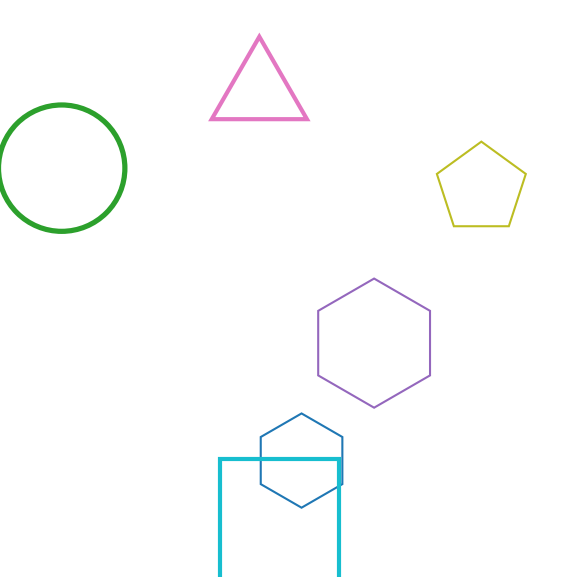[{"shape": "hexagon", "thickness": 1, "radius": 0.41, "center": [0.522, 0.202]}, {"shape": "circle", "thickness": 2.5, "radius": 0.55, "center": [0.107, 0.708]}, {"shape": "hexagon", "thickness": 1, "radius": 0.56, "center": [0.648, 0.405]}, {"shape": "triangle", "thickness": 2, "radius": 0.48, "center": [0.449, 0.84]}, {"shape": "pentagon", "thickness": 1, "radius": 0.4, "center": [0.834, 0.673]}, {"shape": "square", "thickness": 2, "radius": 0.52, "center": [0.484, 0.101]}]